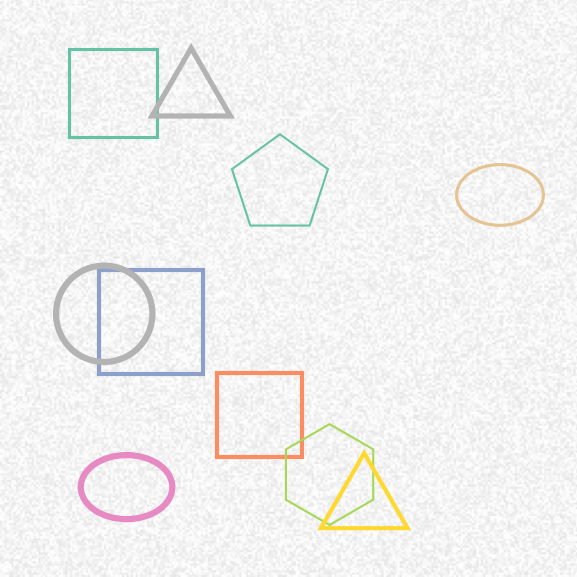[{"shape": "pentagon", "thickness": 1, "radius": 0.44, "center": [0.485, 0.679]}, {"shape": "square", "thickness": 1.5, "radius": 0.38, "center": [0.196, 0.838]}, {"shape": "square", "thickness": 2, "radius": 0.37, "center": [0.45, 0.28]}, {"shape": "square", "thickness": 2, "radius": 0.45, "center": [0.262, 0.442]}, {"shape": "oval", "thickness": 3, "radius": 0.4, "center": [0.219, 0.156]}, {"shape": "hexagon", "thickness": 1, "radius": 0.44, "center": [0.571, 0.177]}, {"shape": "triangle", "thickness": 2, "radius": 0.43, "center": [0.631, 0.128]}, {"shape": "oval", "thickness": 1.5, "radius": 0.38, "center": [0.866, 0.662]}, {"shape": "circle", "thickness": 3, "radius": 0.42, "center": [0.18, 0.456]}, {"shape": "triangle", "thickness": 2.5, "radius": 0.39, "center": [0.331, 0.837]}]